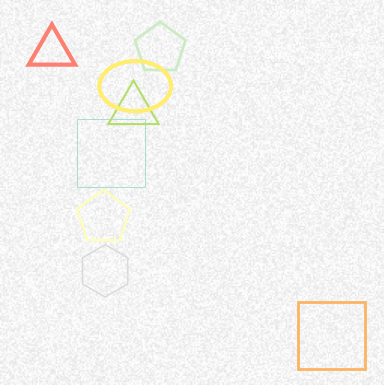[{"shape": "square", "thickness": 0.5, "radius": 0.44, "center": [0.288, 0.603]}, {"shape": "pentagon", "thickness": 1.5, "radius": 0.36, "center": [0.269, 0.435]}, {"shape": "triangle", "thickness": 3, "radius": 0.35, "center": [0.135, 0.867]}, {"shape": "square", "thickness": 2, "radius": 0.44, "center": [0.862, 0.13]}, {"shape": "triangle", "thickness": 1.5, "radius": 0.38, "center": [0.347, 0.715]}, {"shape": "hexagon", "thickness": 1, "radius": 0.34, "center": [0.273, 0.297]}, {"shape": "pentagon", "thickness": 2, "radius": 0.34, "center": [0.416, 0.874]}, {"shape": "oval", "thickness": 3, "radius": 0.47, "center": [0.351, 0.776]}]